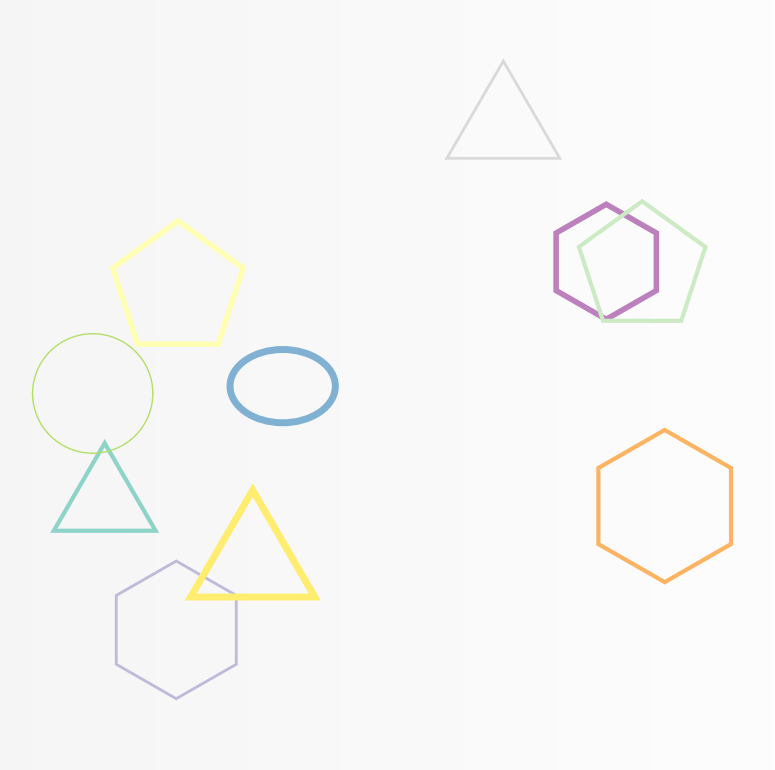[{"shape": "triangle", "thickness": 1.5, "radius": 0.38, "center": [0.135, 0.349]}, {"shape": "pentagon", "thickness": 2, "radius": 0.44, "center": [0.23, 0.625]}, {"shape": "hexagon", "thickness": 1, "radius": 0.45, "center": [0.227, 0.182]}, {"shape": "oval", "thickness": 2.5, "radius": 0.34, "center": [0.365, 0.499]}, {"shape": "hexagon", "thickness": 1.5, "radius": 0.49, "center": [0.858, 0.343]}, {"shape": "circle", "thickness": 0.5, "radius": 0.39, "center": [0.12, 0.489]}, {"shape": "triangle", "thickness": 1, "radius": 0.42, "center": [0.649, 0.836]}, {"shape": "hexagon", "thickness": 2, "radius": 0.37, "center": [0.782, 0.66]}, {"shape": "pentagon", "thickness": 1.5, "radius": 0.43, "center": [0.829, 0.653]}, {"shape": "triangle", "thickness": 2.5, "radius": 0.46, "center": [0.326, 0.271]}]